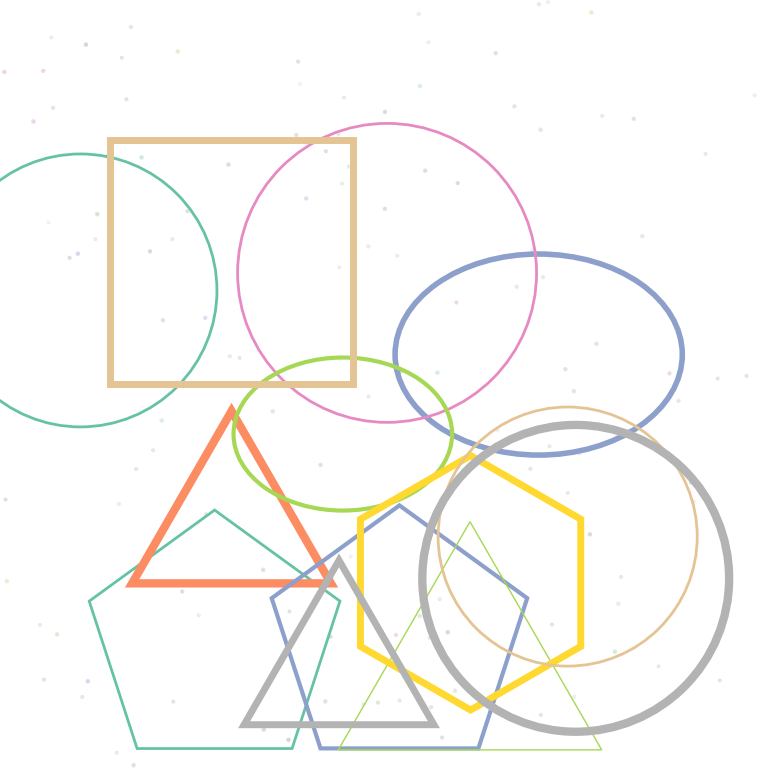[{"shape": "pentagon", "thickness": 1, "radius": 0.86, "center": [0.279, 0.166]}, {"shape": "circle", "thickness": 1, "radius": 0.89, "center": [0.105, 0.623]}, {"shape": "triangle", "thickness": 3, "radius": 0.75, "center": [0.301, 0.317]}, {"shape": "oval", "thickness": 2, "radius": 0.93, "center": [0.7, 0.54]}, {"shape": "pentagon", "thickness": 1.5, "radius": 0.87, "center": [0.519, 0.169]}, {"shape": "circle", "thickness": 1, "radius": 0.97, "center": [0.503, 0.646]}, {"shape": "oval", "thickness": 1.5, "radius": 0.71, "center": [0.445, 0.436]}, {"shape": "triangle", "thickness": 0.5, "radius": 0.99, "center": [0.61, 0.125]}, {"shape": "hexagon", "thickness": 2.5, "radius": 0.83, "center": [0.611, 0.243]}, {"shape": "circle", "thickness": 1, "radius": 0.84, "center": [0.737, 0.303]}, {"shape": "square", "thickness": 2.5, "radius": 0.79, "center": [0.301, 0.66]}, {"shape": "circle", "thickness": 3, "radius": 1.0, "center": [0.748, 0.249]}, {"shape": "triangle", "thickness": 2.5, "radius": 0.71, "center": [0.44, 0.13]}]